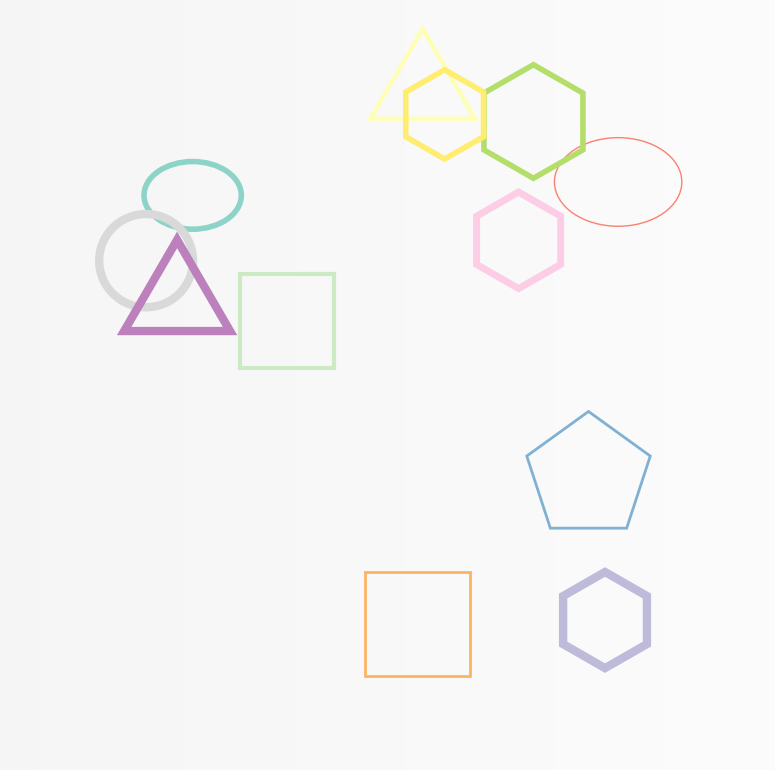[{"shape": "oval", "thickness": 2, "radius": 0.31, "center": [0.249, 0.746]}, {"shape": "triangle", "thickness": 1.5, "radius": 0.39, "center": [0.545, 0.885]}, {"shape": "hexagon", "thickness": 3, "radius": 0.31, "center": [0.781, 0.195]}, {"shape": "oval", "thickness": 0.5, "radius": 0.41, "center": [0.798, 0.764]}, {"shape": "pentagon", "thickness": 1, "radius": 0.42, "center": [0.759, 0.382]}, {"shape": "square", "thickness": 1, "radius": 0.34, "center": [0.539, 0.19]}, {"shape": "hexagon", "thickness": 2, "radius": 0.37, "center": [0.688, 0.842]}, {"shape": "hexagon", "thickness": 2.5, "radius": 0.31, "center": [0.669, 0.688]}, {"shape": "circle", "thickness": 3, "radius": 0.3, "center": [0.188, 0.661]}, {"shape": "triangle", "thickness": 3, "radius": 0.39, "center": [0.229, 0.61]}, {"shape": "square", "thickness": 1.5, "radius": 0.3, "center": [0.37, 0.583]}, {"shape": "hexagon", "thickness": 2, "radius": 0.29, "center": [0.574, 0.851]}]